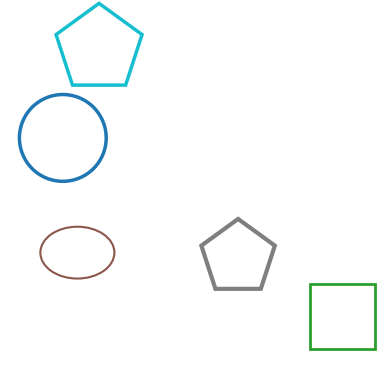[{"shape": "circle", "thickness": 2.5, "radius": 0.56, "center": [0.163, 0.642]}, {"shape": "square", "thickness": 2, "radius": 0.42, "center": [0.889, 0.179]}, {"shape": "oval", "thickness": 1.5, "radius": 0.48, "center": [0.201, 0.344]}, {"shape": "pentagon", "thickness": 3, "radius": 0.5, "center": [0.618, 0.331]}, {"shape": "pentagon", "thickness": 2.5, "radius": 0.59, "center": [0.257, 0.874]}]